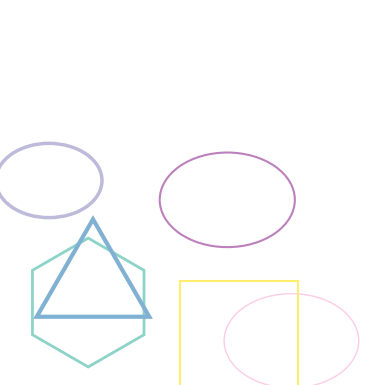[{"shape": "hexagon", "thickness": 2, "radius": 0.84, "center": [0.229, 0.214]}, {"shape": "oval", "thickness": 2.5, "radius": 0.69, "center": [0.127, 0.531]}, {"shape": "triangle", "thickness": 3, "radius": 0.84, "center": [0.242, 0.262]}, {"shape": "oval", "thickness": 1, "radius": 0.87, "center": [0.757, 0.115]}, {"shape": "oval", "thickness": 1.5, "radius": 0.88, "center": [0.59, 0.481]}, {"shape": "square", "thickness": 1.5, "radius": 0.76, "center": [0.621, 0.118]}]